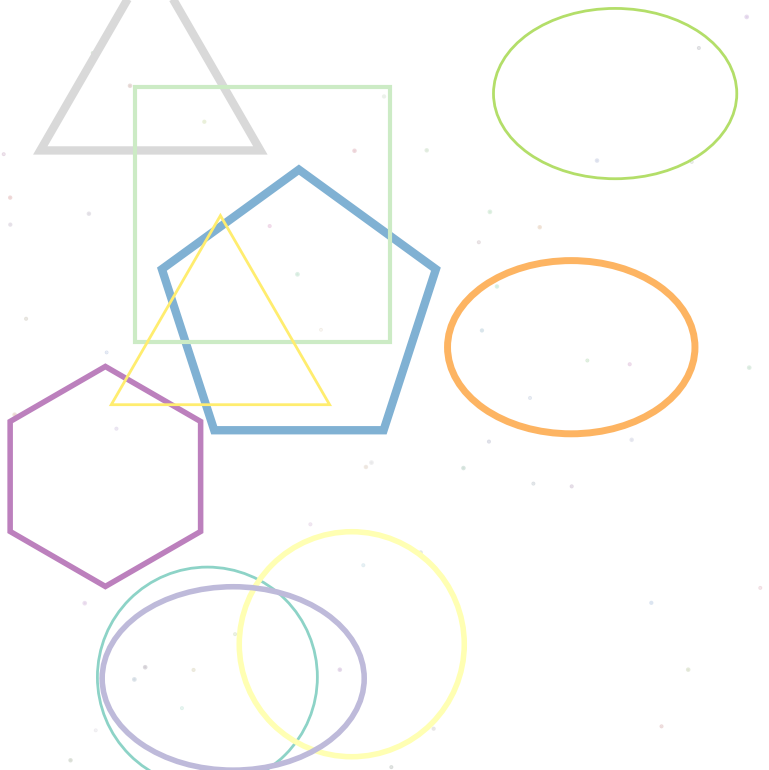[{"shape": "circle", "thickness": 1, "radius": 0.71, "center": [0.269, 0.121]}, {"shape": "circle", "thickness": 2, "radius": 0.73, "center": [0.457, 0.163]}, {"shape": "oval", "thickness": 2, "radius": 0.85, "center": [0.303, 0.119]}, {"shape": "pentagon", "thickness": 3, "radius": 0.94, "center": [0.388, 0.593]}, {"shape": "oval", "thickness": 2.5, "radius": 0.8, "center": [0.742, 0.549]}, {"shape": "oval", "thickness": 1, "radius": 0.79, "center": [0.799, 0.878]}, {"shape": "triangle", "thickness": 3, "radius": 0.83, "center": [0.195, 0.887]}, {"shape": "hexagon", "thickness": 2, "radius": 0.71, "center": [0.137, 0.381]}, {"shape": "square", "thickness": 1.5, "radius": 0.83, "center": [0.341, 0.722]}, {"shape": "triangle", "thickness": 1, "radius": 0.82, "center": [0.286, 0.556]}]